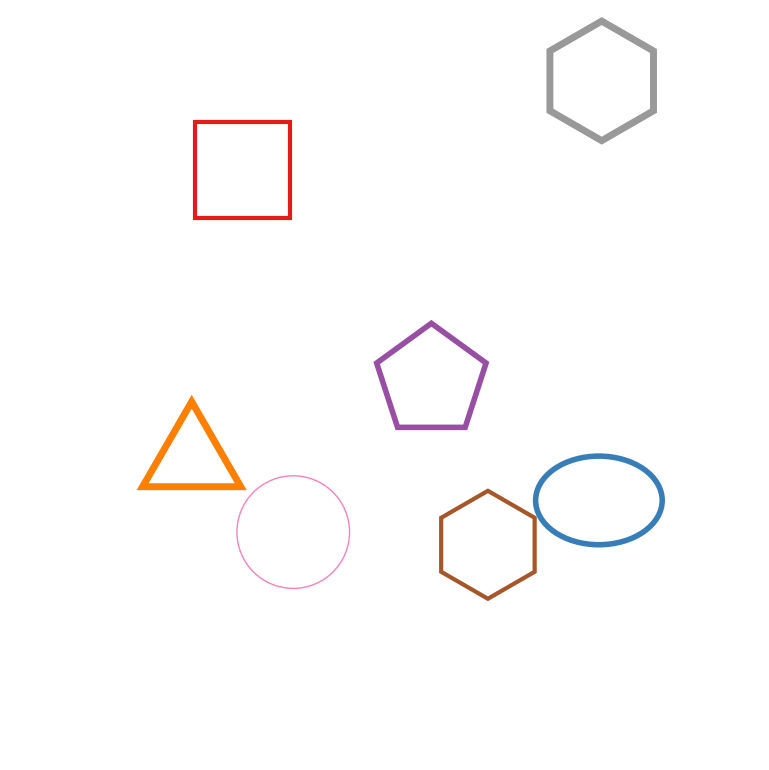[{"shape": "square", "thickness": 1.5, "radius": 0.31, "center": [0.315, 0.78]}, {"shape": "oval", "thickness": 2, "radius": 0.41, "center": [0.778, 0.35]}, {"shape": "pentagon", "thickness": 2, "radius": 0.37, "center": [0.56, 0.505]}, {"shape": "triangle", "thickness": 2.5, "radius": 0.37, "center": [0.249, 0.405]}, {"shape": "hexagon", "thickness": 1.5, "radius": 0.35, "center": [0.634, 0.292]}, {"shape": "circle", "thickness": 0.5, "radius": 0.37, "center": [0.381, 0.309]}, {"shape": "hexagon", "thickness": 2.5, "radius": 0.39, "center": [0.781, 0.895]}]